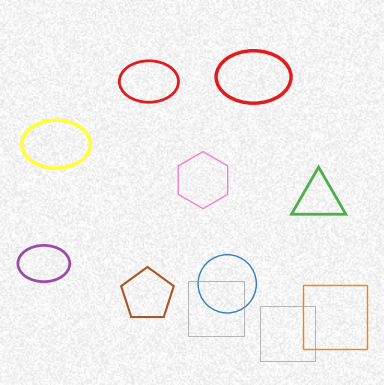[{"shape": "oval", "thickness": 2, "radius": 0.38, "center": [0.387, 0.788]}, {"shape": "oval", "thickness": 2.5, "radius": 0.49, "center": [0.659, 0.8]}, {"shape": "circle", "thickness": 1, "radius": 0.38, "center": [0.59, 0.263]}, {"shape": "triangle", "thickness": 2, "radius": 0.41, "center": [0.828, 0.484]}, {"shape": "oval", "thickness": 2, "radius": 0.34, "center": [0.114, 0.315]}, {"shape": "square", "thickness": 1, "radius": 0.41, "center": [0.87, 0.177]}, {"shape": "oval", "thickness": 2.5, "radius": 0.44, "center": [0.146, 0.626]}, {"shape": "pentagon", "thickness": 1.5, "radius": 0.36, "center": [0.383, 0.235]}, {"shape": "hexagon", "thickness": 1, "radius": 0.37, "center": [0.527, 0.532]}, {"shape": "square", "thickness": 0.5, "radius": 0.36, "center": [0.561, 0.199]}, {"shape": "square", "thickness": 0.5, "radius": 0.36, "center": [0.748, 0.133]}]